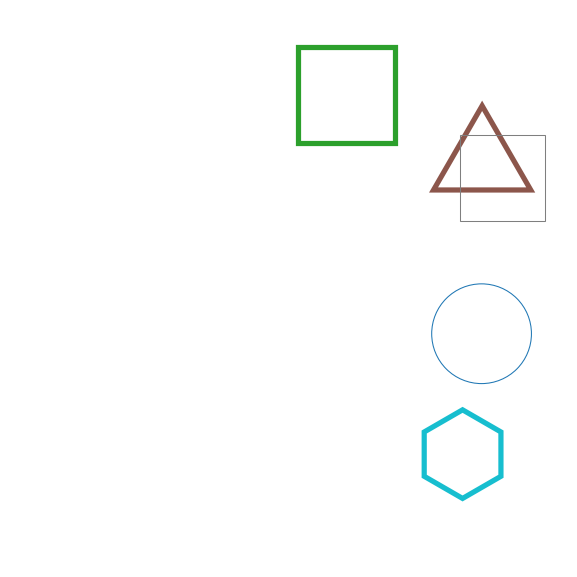[{"shape": "circle", "thickness": 0.5, "radius": 0.43, "center": [0.834, 0.421]}, {"shape": "square", "thickness": 2.5, "radius": 0.42, "center": [0.6, 0.835]}, {"shape": "triangle", "thickness": 2.5, "radius": 0.49, "center": [0.835, 0.719]}, {"shape": "square", "thickness": 0.5, "radius": 0.37, "center": [0.87, 0.691]}, {"shape": "hexagon", "thickness": 2.5, "radius": 0.38, "center": [0.801, 0.213]}]